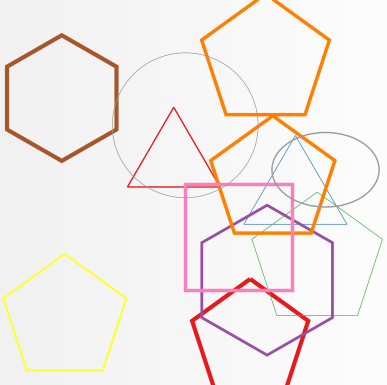[{"shape": "triangle", "thickness": 1, "radius": 0.69, "center": [0.448, 0.583]}, {"shape": "pentagon", "thickness": 3, "radius": 0.79, "center": [0.646, 0.118]}, {"shape": "triangle", "thickness": 0.5, "radius": 0.77, "center": [0.762, 0.494]}, {"shape": "pentagon", "thickness": 0.5, "radius": 0.89, "center": [0.819, 0.324]}, {"shape": "hexagon", "thickness": 2, "radius": 0.97, "center": [0.689, 0.272]}, {"shape": "pentagon", "thickness": 2.5, "radius": 0.84, "center": [0.704, 0.531]}, {"shape": "pentagon", "thickness": 2.5, "radius": 0.87, "center": [0.685, 0.842]}, {"shape": "pentagon", "thickness": 1.5, "radius": 0.84, "center": [0.167, 0.173]}, {"shape": "hexagon", "thickness": 3, "radius": 0.82, "center": [0.159, 0.745]}, {"shape": "square", "thickness": 2.5, "radius": 0.69, "center": [0.615, 0.385]}, {"shape": "circle", "thickness": 0.5, "radius": 0.94, "center": [0.478, 0.675]}, {"shape": "oval", "thickness": 1, "radius": 0.69, "center": [0.84, 0.559]}]